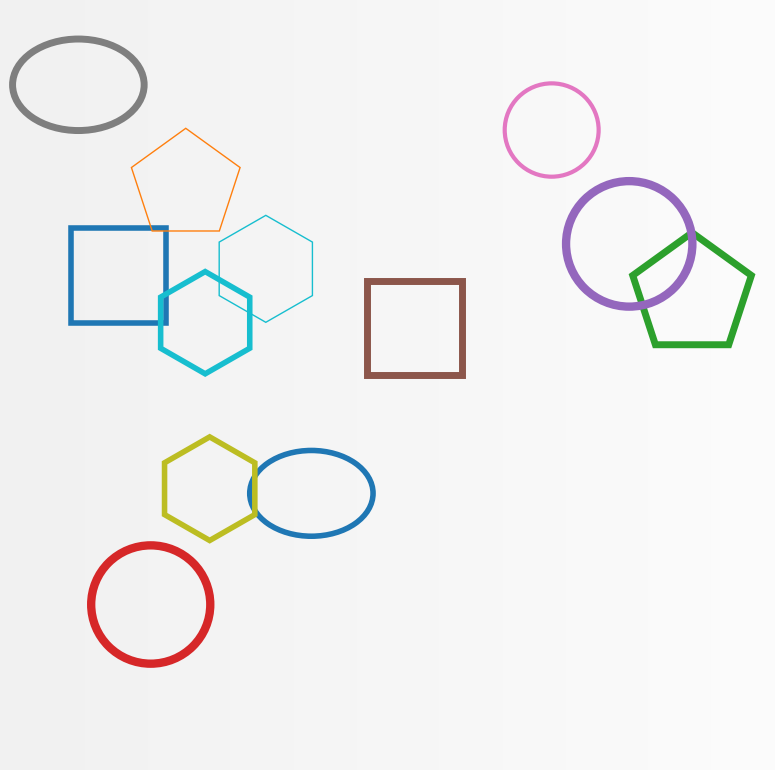[{"shape": "square", "thickness": 2, "radius": 0.31, "center": [0.153, 0.642]}, {"shape": "oval", "thickness": 2, "radius": 0.4, "center": [0.402, 0.359]}, {"shape": "pentagon", "thickness": 0.5, "radius": 0.37, "center": [0.24, 0.76]}, {"shape": "pentagon", "thickness": 2.5, "radius": 0.4, "center": [0.893, 0.617]}, {"shape": "circle", "thickness": 3, "radius": 0.38, "center": [0.194, 0.215]}, {"shape": "circle", "thickness": 3, "radius": 0.41, "center": [0.812, 0.683]}, {"shape": "square", "thickness": 2.5, "radius": 0.3, "center": [0.535, 0.574]}, {"shape": "circle", "thickness": 1.5, "radius": 0.3, "center": [0.712, 0.831]}, {"shape": "oval", "thickness": 2.5, "radius": 0.42, "center": [0.101, 0.89]}, {"shape": "hexagon", "thickness": 2, "radius": 0.34, "center": [0.271, 0.365]}, {"shape": "hexagon", "thickness": 0.5, "radius": 0.35, "center": [0.343, 0.651]}, {"shape": "hexagon", "thickness": 2, "radius": 0.33, "center": [0.265, 0.581]}]